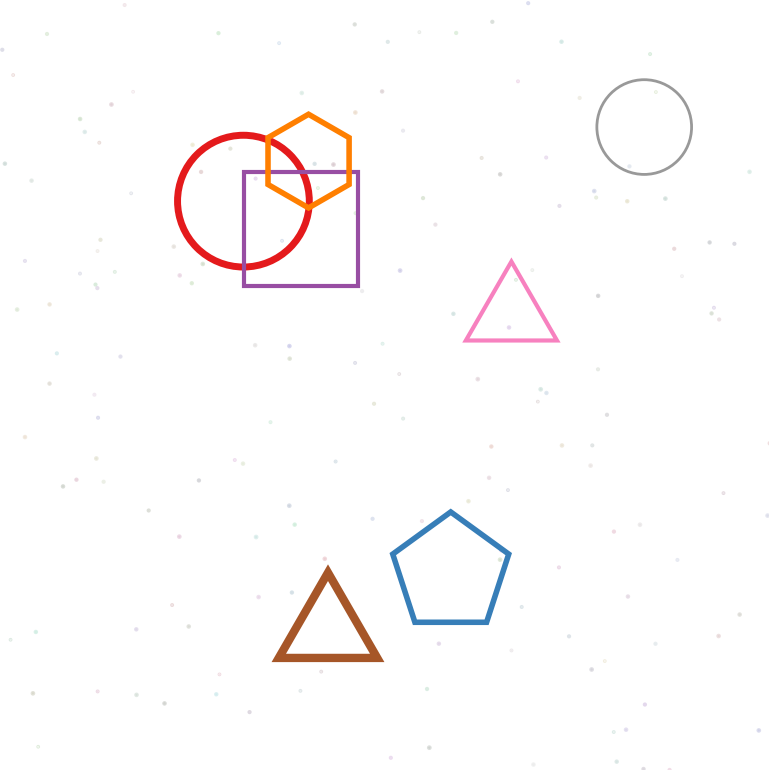[{"shape": "circle", "thickness": 2.5, "radius": 0.43, "center": [0.316, 0.739]}, {"shape": "pentagon", "thickness": 2, "radius": 0.4, "center": [0.585, 0.256]}, {"shape": "square", "thickness": 1.5, "radius": 0.37, "center": [0.391, 0.703]}, {"shape": "hexagon", "thickness": 2, "radius": 0.3, "center": [0.401, 0.791]}, {"shape": "triangle", "thickness": 3, "radius": 0.37, "center": [0.426, 0.182]}, {"shape": "triangle", "thickness": 1.5, "radius": 0.34, "center": [0.664, 0.592]}, {"shape": "circle", "thickness": 1, "radius": 0.31, "center": [0.837, 0.835]}]